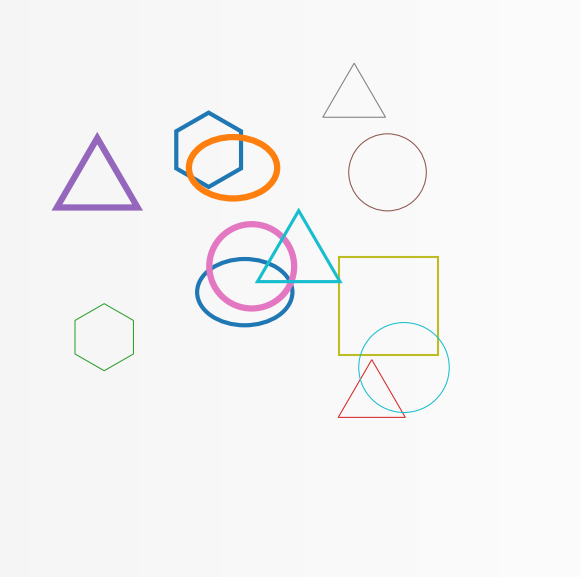[{"shape": "hexagon", "thickness": 2, "radius": 0.32, "center": [0.359, 0.74]}, {"shape": "oval", "thickness": 2, "radius": 0.41, "center": [0.421, 0.493]}, {"shape": "oval", "thickness": 3, "radius": 0.38, "center": [0.401, 0.709]}, {"shape": "hexagon", "thickness": 0.5, "radius": 0.29, "center": [0.179, 0.415]}, {"shape": "triangle", "thickness": 0.5, "radius": 0.33, "center": [0.64, 0.31]}, {"shape": "triangle", "thickness": 3, "radius": 0.4, "center": [0.167, 0.68]}, {"shape": "circle", "thickness": 0.5, "radius": 0.33, "center": [0.667, 0.701]}, {"shape": "circle", "thickness": 3, "radius": 0.36, "center": [0.433, 0.538]}, {"shape": "triangle", "thickness": 0.5, "radius": 0.31, "center": [0.609, 0.827]}, {"shape": "square", "thickness": 1, "radius": 0.42, "center": [0.668, 0.469]}, {"shape": "circle", "thickness": 0.5, "radius": 0.39, "center": [0.695, 0.363]}, {"shape": "triangle", "thickness": 1.5, "radius": 0.41, "center": [0.514, 0.552]}]